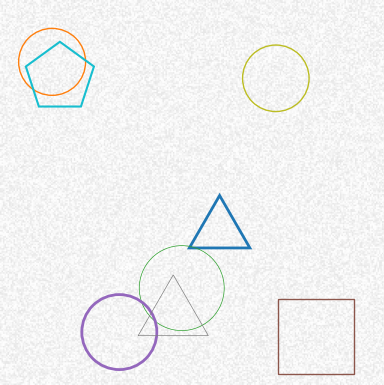[{"shape": "triangle", "thickness": 2, "radius": 0.45, "center": [0.57, 0.401]}, {"shape": "circle", "thickness": 1, "radius": 0.43, "center": [0.135, 0.839]}, {"shape": "circle", "thickness": 0.5, "radius": 0.55, "center": [0.472, 0.252]}, {"shape": "circle", "thickness": 2, "radius": 0.49, "center": [0.31, 0.137]}, {"shape": "square", "thickness": 1, "radius": 0.49, "center": [0.821, 0.127]}, {"shape": "triangle", "thickness": 0.5, "radius": 0.53, "center": [0.45, 0.181]}, {"shape": "circle", "thickness": 1, "radius": 0.43, "center": [0.716, 0.797]}, {"shape": "pentagon", "thickness": 1.5, "radius": 0.46, "center": [0.156, 0.799]}]